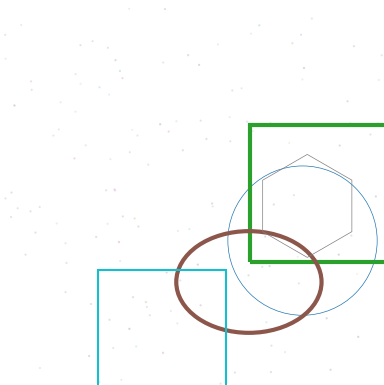[{"shape": "circle", "thickness": 0.5, "radius": 0.97, "center": [0.786, 0.375]}, {"shape": "square", "thickness": 3, "radius": 0.89, "center": [0.827, 0.497]}, {"shape": "oval", "thickness": 3, "radius": 0.94, "center": [0.647, 0.268]}, {"shape": "hexagon", "thickness": 0.5, "radius": 0.67, "center": [0.798, 0.465]}, {"shape": "square", "thickness": 1.5, "radius": 0.83, "center": [0.421, 0.134]}]